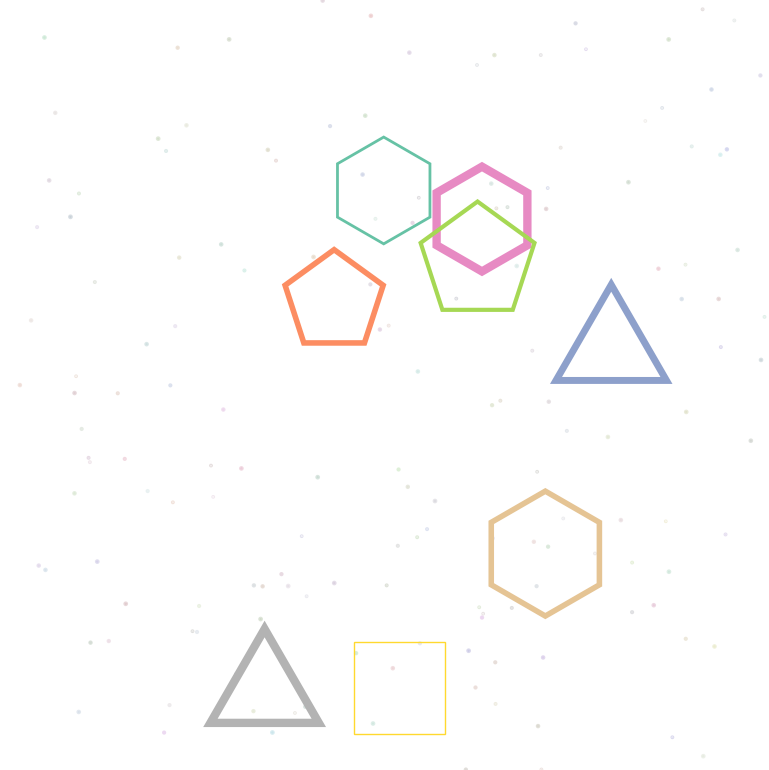[{"shape": "hexagon", "thickness": 1, "radius": 0.35, "center": [0.498, 0.753]}, {"shape": "pentagon", "thickness": 2, "radius": 0.33, "center": [0.434, 0.609]}, {"shape": "triangle", "thickness": 2.5, "radius": 0.41, "center": [0.794, 0.547]}, {"shape": "hexagon", "thickness": 3, "radius": 0.34, "center": [0.626, 0.716]}, {"shape": "pentagon", "thickness": 1.5, "radius": 0.39, "center": [0.62, 0.661]}, {"shape": "square", "thickness": 0.5, "radius": 0.3, "center": [0.519, 0.106]}, {"shape": "hexagon", "thickness": 2, "radius": 0.41, "center": [0.708, 0.281]}, {"shape": "triangle", "thickness": 3, "radius": 0.41, "center": [0.344, 0.102]}]